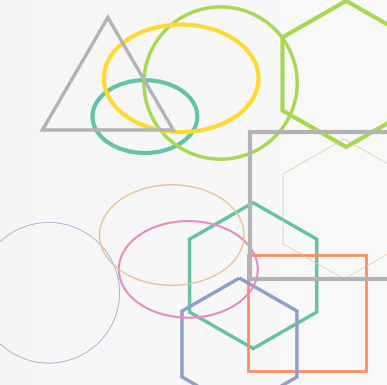[{"shape": "oval", "thickness": 3, "radius": 0.68, "center": [0.374, 0.697]}, {"shape": "hexagon", "thickness": 2.5, "radius": 0.95, "center": [0.653, 0.284]}, {"shape": "square", "thickness": 2, "radius": 0.76, "center": [0.793, 0.187]}, {"shape": "hexagon", "thickness": 2.5, "radius": 0.86, "center": [0.618, 0.107]}, {"shape": "circle", "thickness": 0.5, "radius": 0.91, "center": [0.126, 0.24]}, {"shape": "oval", "thickness": 1.5, "radius": 0.9, "center": [0.486, 0.3]}, {"shape": "hexagon", "thickness": 3, "radius": 0.95, "center": [0.893, 0.808]}, {"shape": "circle", "thickness": 2.5, "radius": 0.99, "center": [0.569, 0.784]}, {"shape": "oval", "thickness": 3, "radius": 1.0, "center": [0.468, 0.796]}, {"shape": "oval", "thickness": 1, "radius": 0.93, "center": [0.443, 0.389]}, {"shape": "hexagon", "thickness": 0.5, "radius": 0.91, "center": [0.888, 0.457]}, {"shape": "triangle", "thickness": 2.5, "radius": 0.97, "center": [0.278, 0.76]}, {"shape": "square", "thickness": 3, "radius": 0.96, "center": [0.837, 0.466]}]